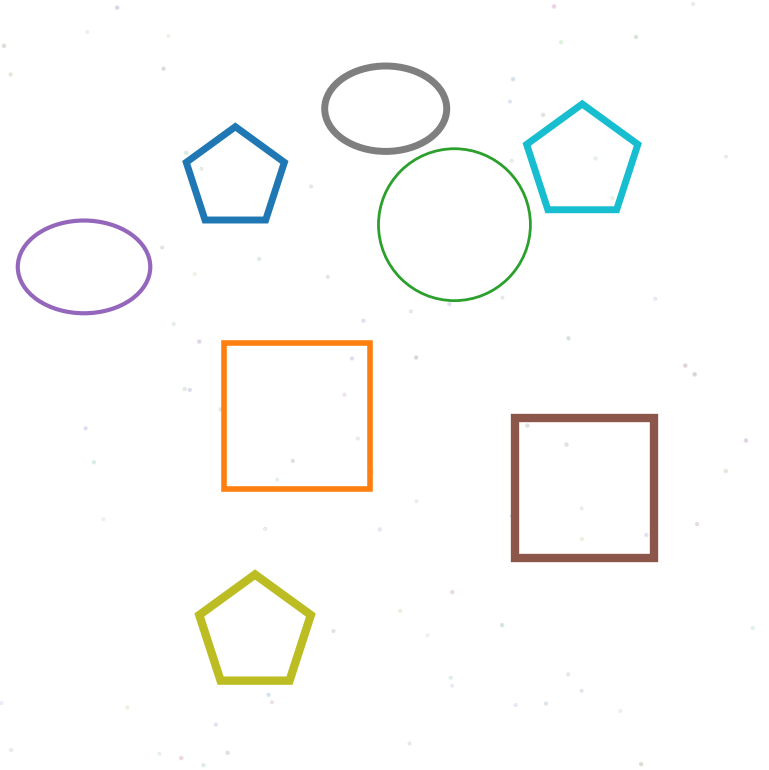[{"shape": "pentagon", "thickness": 2.5, "radius": 0.33, "center": [0.306, 0.768]}, {"shape": "square", "thickness": 2, "radius": 0.47, "center": [0.386, 0.46]}, {"shape": "circle", "thickness": 1, "radius": 0.49, "center": [0.59, 0.708]}, {"shape": "oval", "thickness": 1.5, "radius": 0.43, "center": [0.109, 0.653]}, {"shape": "square", "thickness": 3, "radius": 0.45, "center": [0.759, 0.366]}, {"shape": "oval", "thickness": 2.5, "radius": 0.4, "center": [0.501, 0.859]}, {"shape": "pentagon", "thickness": 3, "radius": 0.38, "center": [0.331, 0.178]}, {"shape": "pentagon", "thickness": 2.5, "radius": 0.38, "center": [0.756, 0.789]}]